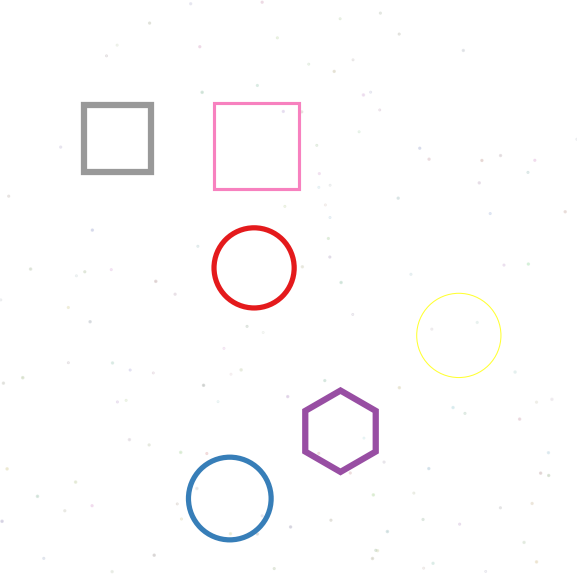[{"shape": "circle", "thickness": 2.5, "radius": 0.35, "center": [0.44, 0.535]}, {"shape": "circle", "thickness": 2.5, "radius": 0.36, "center": [0.398, 0.136]}, {"shape": "hexagon", "thickness": 3, "radius": 0.35, "center": [0.59, 0.252]}, {"shape": "circle", "thickness": 0.5, "radius": 0.36, "center": [0.795, 0.418]}, {"shape": "square", "thickness": 1.5, "radius": 0.37, "center": [0.444, 0.746]}, {"shape": "square", "thickness": 3, "radius": 0.29, "center": [0.203, 0.759]}]